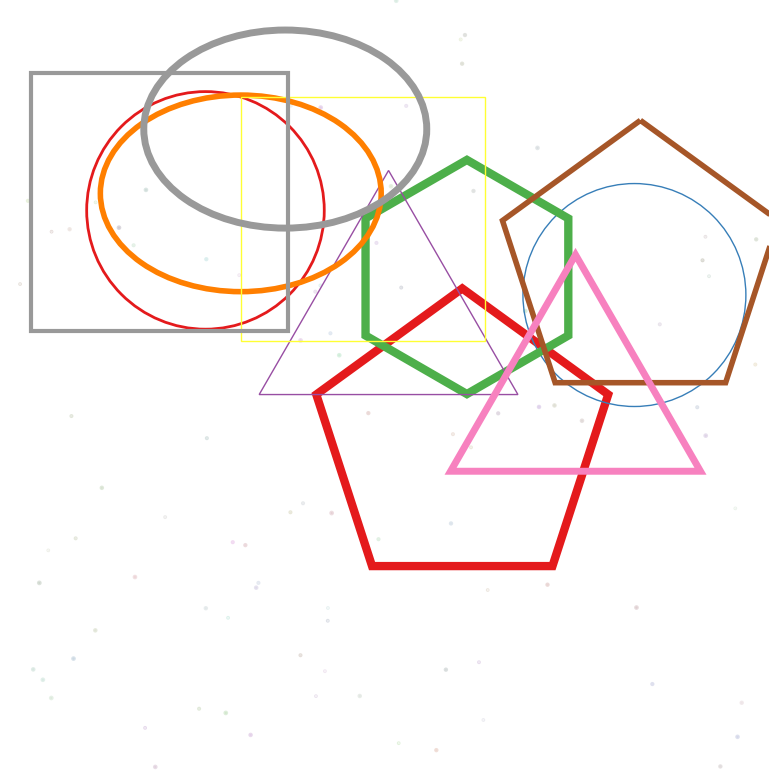[{"shape": "pentagon", "thickness": 3, "radius": 1.0, "center": [0.6, 0.426]}, {"shape": "circle", "thickness": 1, "radius": 0.77, "center": [0.267, 0.727]}, {"shape": "circle", "thickness": 0.5, "radius": 0.72, "center": [0.824, 0.617]}, {"shape": "hexagon", "thickness": 3, "radius": 0.76, "center": [0.606, 0.64]}, {"shape": "triangle", "thickness": 0.5, "radius": 0.97, "center": [0.505, 0.585]}, {"shape": "oval", "thickness": 2, "radius": 0.91, "center": [0.313, 0.749]}, {"shape": "square", "thickness": 0.5, "radius": 0.79, "center": [0.471, 0.716]}, {"shape": "pentagon", "thickness": 2, "radius": 0.94, "center": [0.832, 0.655]}, {"shape": "triangle", "thickness": 2.5, "radius": 0.94, "center": [0.747, 0.482]}, {"shape": "square", "thickness": 1.5, "radius": 0.84, "center": [0.207, 0.738]}, {"shape": "oval", "thickness": 2.5, "radius": 0.92, "center": [0.37, 0.832]}]